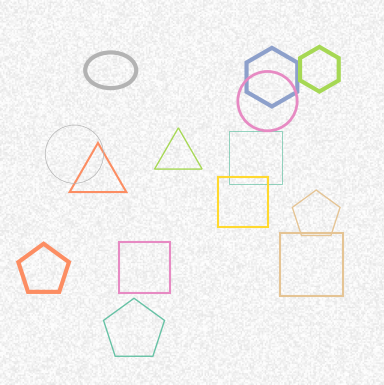[{"shape": "square", "thickness": 0.5, "radius": 0.34, "center": [0.663, 0.592]}, {"shape": "pentagon", "thickness": 1, "radius": 0.42, "center": [0.348, 0.142]}, {"shape": "triangle", "thickness": 1.5, "radius": 0.43, "center": [0.254, 0.544]}, {"shape": "pentagon", "thickness": 3, "radius": 0.35, "center": [0.113, 0.298]}, {"shape": "hexagon", "thickness": 3, "radius": 0.38, "center": [0.706, 0.8]}, {"shape": "circle", "thickness": 2, "radius": 0.39, "center": [0.695, 0.737]}, {"shape": "square", "thickness": 1.5, "radius": 0.33, "center": [0.375, 0.305]}, {"shape": "triangle", "thickness": 1, "radius": 0.36, "center": [0.463, 0.596]}, {"shape": "hexagon", "thickness": 3, "radius": 0.29, "center": [0.83, 0.82]}, {"shape": "square", "thickness": 1.5, "radius": 0.32, "center": [0.631, 0.475]}, {"shape": "pentagon", "thickness": 1, "radius": 0.33, "center": [0.821, 0.441]}, {"shape": "square", "thickness": 1.5, "radius": 0.41, "center": [0.81, 0.313]}, {"shape": "circle", "thickness": 0.5, "radius": 0.38, "center": [0.193, 0.6]}, {"shape": "oval", "thickness": 3, "radius": 0.33, "center": [0.288, 0.817]}]